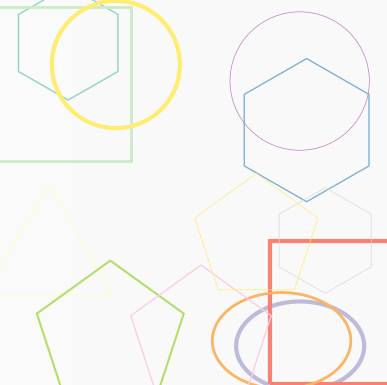[{"shape": "hexagon", "thickness": 1, "radius": 0.74, "center": [0.176, 0.888]}, {"shape": "triangle", "thickness": 0.5, "radius": 0.95, "center": [0.126, 0.331]}, {"shape": "oval", "thickness": 3, "radius": 0.83, "center": [0.775, 0.101]}, {"shape": "square", "thickness": 3, "radius": 0.93, "center": [0.882, 0.189]}, {"shape": "hexagon", "thickness": 1, "radius": 0.93, "center": [0.791, 0.662]}, {"shape": "oval", "thickness": 2, "radius": 0.89, "center": [0.727, 0.115]}, {"shape": "pentagon", "thickness": 1.5, "radius": 1.0, "center": [0.285, 0.124]}, {"shape": "pentagon", "thickness": 1, "radius": 0.95, "center": [0.519, 0.121]}, {"shape": "hexagon", "thickness": 0.5, "radius": 0.69, "center": [0.839, 0.375]}, {"shape": "circle", "thickness": 0.5, "radius": 0.9, "center": [0.773, 0.789]}, {"shape": "square", "thickness": 2, "radius": 1.0, "center": [0.138, 0.782]}, {"shape": "circle", "thickness": 3, "radius": 0.83, "center": [0.299, 0.833]}, {"shape": "pentagon", "thickness": 0.5, "radius": 0.84, "center": [0.661, 0.382]}]